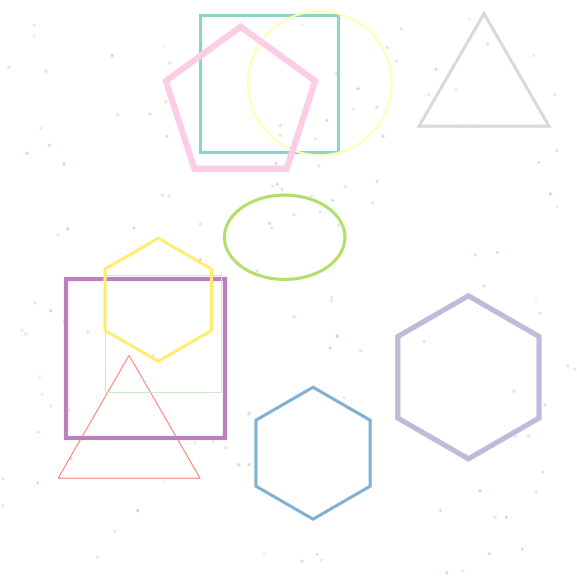[{"shape": "square", "thickness": 1.5, "radius": 0.59, "center": [0.466, 0.855]}, {"shape": "circle", "thickness": 1, "radius": 0.62, "center": [0.554, 0.855]}, {"shape": "hexagon", "thickness": 2.5, "radius": 0.71, "center": [0.811, 0.346]}, {"shape": "triangle", "thickness": 0.5, "radius": 0.71, "center": [0.224, 0.242]}, {"shape": "hexagon", "thickness": 1.5, "radius": 0.57, "center": [0.542, 0.214]}, {"shape": "oval", "thickness": 1.5, "radius": 0.52, "center": [0.493, 0.588]}, {"shape": "pentagon", "thickness": 3, "radius": 0.68, "center": [0.417, 0.817]}, {"shape": "triangle", "thickness": 1.5, "radius": 0.65, "center": [0.838, 0.846]}, {"shape": "square", "thickness": 2, "radius": 0.69, "center": [0.252, 0.378]}, {"shape": "square", "thickness": 0.5, "radius": 0.5, "center": [0.283, 0.422]}, {"shape": "hexagon", "thickness": 1.5, "radius": 0.53, "center": [0.274, 0.48]}]